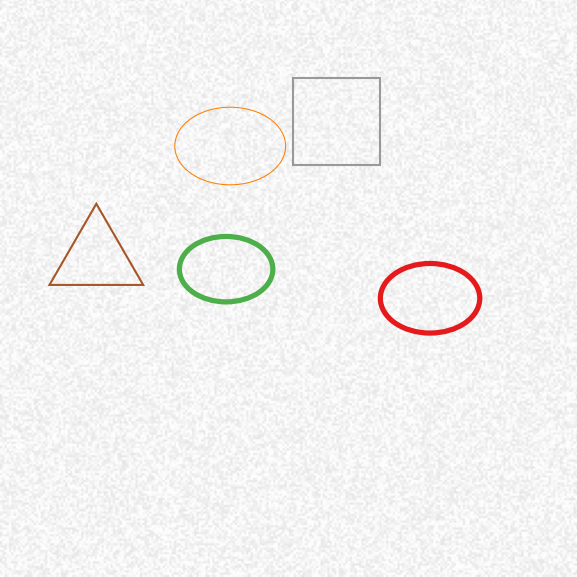[{"shape": "oval", "thickness": 2.5, "radius": 0.43, "center": [0.745, 0.483]}, {"shape": "oval", "thickness": 2.5, "radius": 0.4, "center": [0.392, 0.533]}, {"shape": "oval", "thickness": 0.5, "radius": 0.48, "center": [0.399, 0.746]}, {"shape": "triangle", "thickness": 1, "radius": 0.47, "center": [0.167, 0.553]}, {"shape": "square", "thickness": 1, "radius": 0.38, "center": [0.582, 0.789]}]